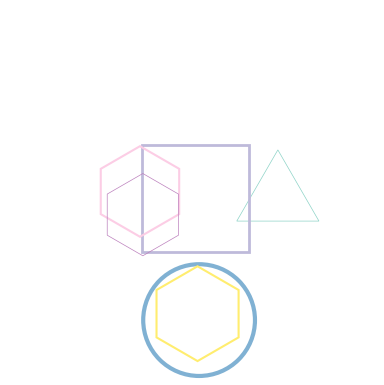[{"shape": "triangle", "thickness": 0.5, "radius": 0.62, "center": [0.722, 0.487]}, {"shape": "square", "thickness": 2, "radius": 0.69, "center": [0.508, 0.484]}, {"shape": "circle", "thickness": 3, "radius": 0.73, "center": [0.517, 0.169]}, {"shape": "hexagon", "thickness": 1.5, "radius": 0.59, "center": [0.364, 0.503]}, {"shape": "hexagon", "thickness": 0.5, "radius": 0.53, "center": [0.371, 0.442]}, {"shape": "hexagon", "thickness": 1.5, "radius": 0.62, "center": [0.513, 0.185]}]